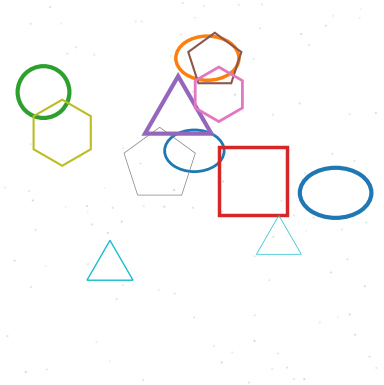[{"shape": "oval", "thickness": 3, "radius": 0.46, "center": [0.872, 0.499]}, {"shape": "oval", "thickness": 2, "radius": 0.39, "center": [0.505, 0.608]}, {"shape": "oval", "thickness": 2.5, "radius": 0.41, "center": [0.539, 0.849]}, {"shape": "circle", "thickness": 3, "radius": 0.34, "center": [0.113, 0.761]}, {"shape": "square", "thickness": 2.5, "radius": 0.44, "center": [0.656, 0.529]}, {"shape": "triangle", "thickness": 3, "radius": 0.5, "center": [0.463, 0.703]}, {"shape": "pentagon", "thickness": 1.5, "radius": 0.36, "center": [0.558, 0.842]}, {"shape": "hexagon", "thickness": 2, "radius": 0.35, "center": [0.568, 0.755]}, {"shape": "pentagon", "thickness": 0.5, "radius": 0.49, "center": [0.415, 0.572]}, {"shape": "hexagon", "thickness": 1.5, "radius": 0.43, "center": [0.162, 0.655]}, {"shape": "triangle", "thickness": 1, "radius": 0.35, "center": [0.286, 0.307]}, {"shape": "triangle", "thickness": 0.5, "radius": 0.34, "center": [0.724, 0.373]}]